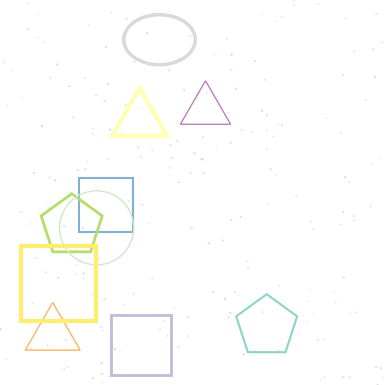[{"shape": "pentagon", "thickness": 1.5, "radius": 0.42, "center": [0.693, 0.153]}, {"shape": "triangle", "thickness": 3, "radius": 0.41, "center": [0.363, 0.689]}, {"shape": "square", "thickness": 2, "radius": 0.38, "center": [0.366, 0.104]}, {"shape": "square", "thickness": 1.5, "radius": 0.35, "center": [0.275, 0.468]}, {"shape": "triangle", "thickness": 1, "radius": 0.41, "center": [0.137, 0.132]}, {"shape": "pentagon", "thickness": 2, "radius": 0.42, "center": [0.186, 0.413]}, {"shape": "oval", "thickness": 2.5, "radius": 0.46, "center": [0.414, 0.897]}, {"shape": "triangle", "thickness": 1, "radius": 0.38, "center": [0.534, 0.715]}, {"shape": "circle", "thickness": 1, "radius": 0.48, "center": [0.251, 0.408]}, {"shape": "square", "thickness": 3, "radius": 0.49, "center": [0.152, 0.264]}]